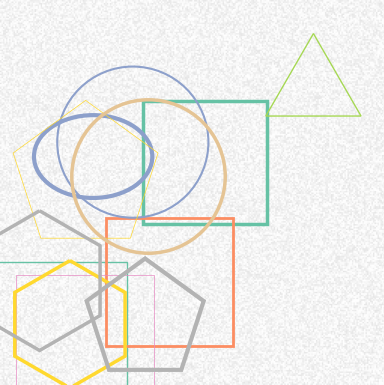[{"shape": "square", "thickness": 2.5, "radius": 0.8, "center": [0.533, 0.578]}, {"shape": "square", "thickness": 1, "radius": 0.84, "center": [0.164, 0.152]}, {"shape": "square", "thickness": 2, "radius": 0.83, "center": [0.44, 0.268]}, {"shape": "oval", "thickness": 3, "radius": 0.77, "center": [0.242, 0.593]}, {"shape": "circle", "thickness": 1.5, "radius": 0.98, "center": [0.345, 0.631]}, {"shape": "square", "thickness": 0.5, "radius": 0.9, "center": [0.22, 0.105]}, {"shape": "triangle", "thickness": 1, "radius": 0.71, "center": [0.814, 0.77]}, {"shape": "pentagon", "thickness": 0.5, "radius": 0.99, "center": [0.222, 0.541]}, {"shape": "hexagon", "thickness": 2.5, "radius": 0.83, "center": [0.182, 0.158]}, {"shape": "circle", "thickness": 2.5, "radius": 1.0, "center": [0.386, 0.542]}, {"shape": "pentagon", "thickness": 3, "radius": 0.8, "center": [0.377, 0.169]}, {"shape": "hexagon", "thickness": 2.5, "radius": 0.91, "center": [0.103, 0.271]}]